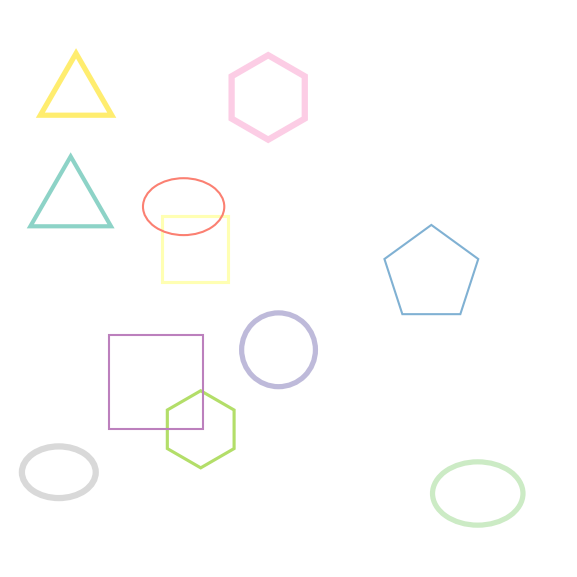[{"shape": "triangle", "thickness": 2, "radius": 0.4, "center": [0.122, 0.648]}, {"shape": "square", "thickness": 1.5, "radius": 0.29, "center": [0.338, 0.567]}, {"shape": "circle", "thickness": 2.5, "radius": 0.32, "center": [0.482, 0.393]}, {"shape": "oval", "thickness": 1, "radius": 0.35, "center": [0.318, 0.641]}, {"shape": "pentagon", "thickness": 1, "radius": 0.43, "center": [0.747, 0.524]}, {"shape": "hexagon", "thickness": 1.5, "radius": 0.33, "center": [0.348, 0.256]}, {"shape": "hexagon", "thickness": 3, "radius": 0.37, "center": [0.464, 0.83]}, {"shape": "oval", "thickness": 3, "radius": 0.32, "center": [0.102, 0.181]}, {"shape": "square", "thickness": 1, "radius": 0.41, "center": [0.271, 0.337]}, {"shape": "oval", "thickness": 2.5, "radius": 0.39, "center": [0.827, 0.145]}, {"shape": "triangle", "thickness": 2.5, "radius": 0.36, "center": [0.132, 0.835]}]